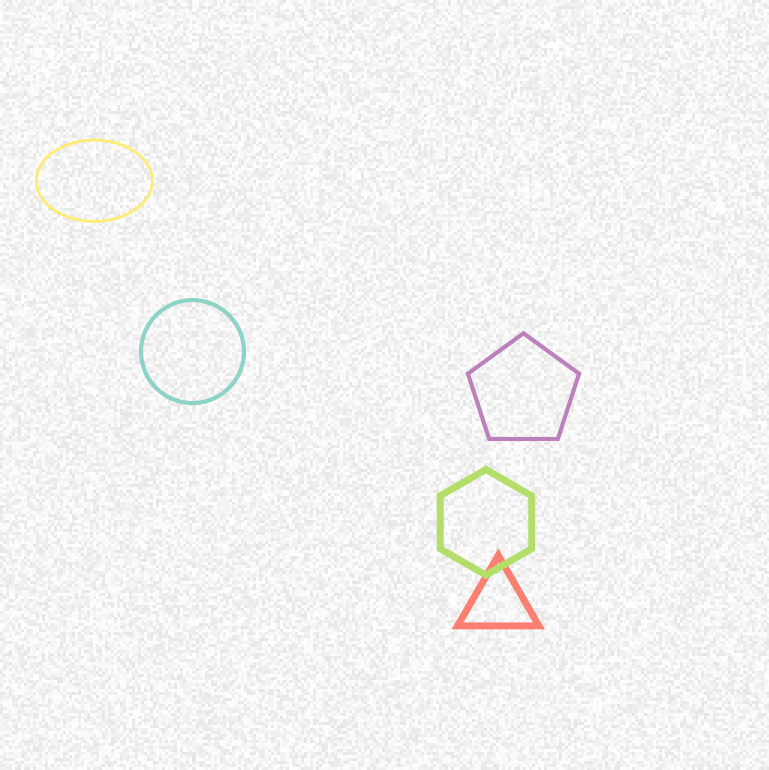[{"shape": "circle", "thickness": 1.5, "radius": 0.33, "center": [0.25, 0.543]}, {"shape": "triangle", "thickness": 2.5, "radius": 0.31, "center": [0.647, 0.218]}, {"shape": "hexagon", "thickness": 2.5, "radius": 0.34, "center": [0.631, 0.322]}, {"shape": "pentagon", "thickness": 1.5, "radius": 0.38, "center": [0.68, 0.491]}, {"shape": "oval", "thickness": 1, "radius": 0.38, "center": [0.123, 0.765]}]